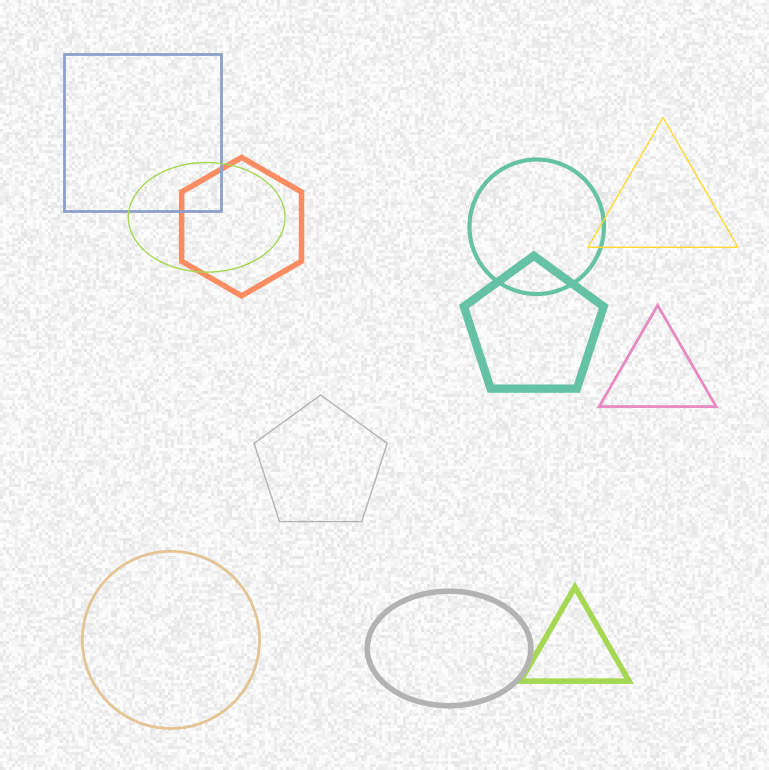[{"shape": "pentagon", "thickness": 3, "radius": 0.48, "center": [0.693, 0.572]}, {"shape": "circle", "thickness": 1.5, "radius": 0.44, "center": [0.697, 0.706]}, {"shape": "hexagon", "thickness": 2, "radius": 0.45, "center": [0.314, 0.706]}, {"shape": "square", "thickness": 1, "radius": 0.51, "center": [0.185, 0.828]}, {"shape": "triangle", "thickness": 1, "radius": 0.44, "center": [0.854, 0.516]}, {"shape": "oval", "thickness": 0.5, "radius": 0.51, "center": [0.268, 0.718]}, {"shape": "triangle", "thickness": 2, "radius": 0.41, "center": [0.747, 0.156]}, {"shape": "triangle", "thickness": 0.5, "radius": 0.56, "center": [0.861, 0.735]}, {"shape": "circle", "thickness": 1, "radius": 0.58, "center": [0.222, 0.169]}, {"shape": "oval", "thickness": 2, "radius": 0.53, "center": [0.583, 0.158]}, {"shape": "pentagon", "thickness": 0.5, "radius": 0.45, "center": [0.416, 0.396]}]